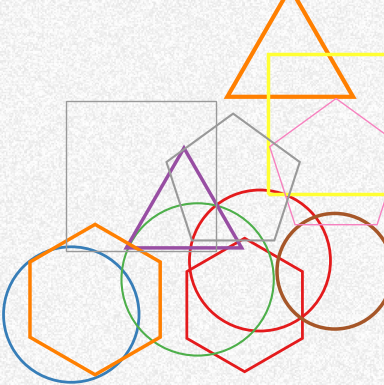[{"shape": "hexagon", "thickness": 2, "radius": 0.87, "center": [0.635, 0.208]}, {"shape": "circle", "thickness": 2, "radius": 0.92, "center": [0.675, 0.323]}, {"shape": "circle", "thickness": 2, "radius": 0.88, "center": [0.185, 0.183]}, {"shape": "circle", "thickness": 1.5, "radius": 0.99, "center": [0.513, 0.274]}, {"shape": "triangle", "thickness": 2.5, "radius": 0.86, "center": [0.478, 0.443]}, {"shape": "hexagon", "thickness": 2.5, "radius": 0.98, "center": [0.247, 0.222]}, {"shape": "triangle", "thickness": 3, "radius": 0.94, "center": [0.754, 0.843]}, {"shape": "square", "thickness": 2.5, "radius": 0.91, "center": [0.877, 0.678]}, {"shape": "circle", "thickness": 2.5, "radius": 0.75, "center": [0.87, 0.295]}, {"shape": "pentagon", "thickness": 1, "radius": 0.91, "center": [0.873, 0.563]}, {"shape": "square", "thickness": 1, "radius": 0.97, "center": [0.366, 0.542]}, {"shape": "pentagon", "thickness": 1.5, "radius": 0.91, "center": [0.606, 0.523]}]